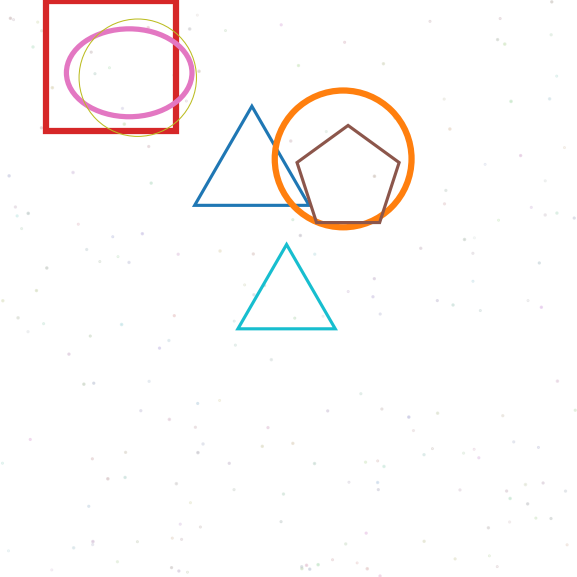[{"shape": "triangle", "thickness": 1.5, "radius": 0.57, "center": [0.436, 0.701]}, {"shape": "circle", "thickness": 3, "radius": 0.59, "center": [0.594, 0.724]}, {"shape": "square", "thickness": 3, "radius": 0.56, "center": [0.192, 0.886]}, {"shape": "pentagon", "thickness": 1.5, "radius": 0.46, "center": [0.603, 0.689]}, {"shape": "oval", "thickness": 2.5, "radius": 0.54, "center": [0.224, 0.873]}, {"shape": "circle", "thickness": 0.5, "radius": 0.51, "center": [0.239, 0.865]}, {"shape": "triangle", "thickness": 1.5, "radius": 0.49, "center": [0.496, 0.478]}]